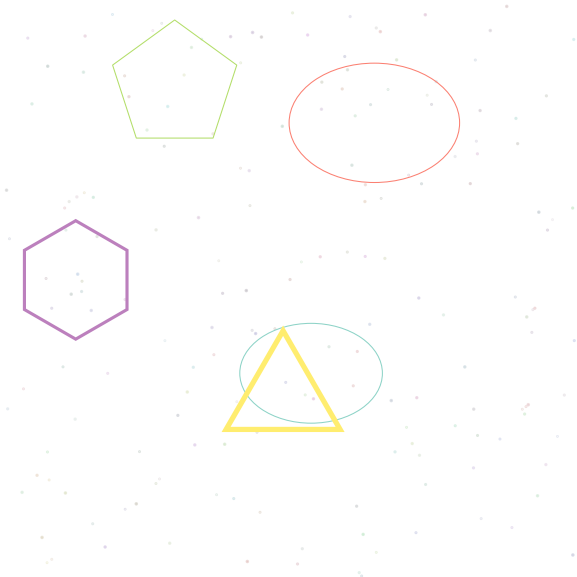[{"shape": "oval", "thickness": 0.5, "radius": 0.62, "center": [0.539, 0.353]}, {"shape": "oval", "thickness": 0.5, "radius": 0.74, "center": [0.648, 0.786]}, {"shape": "pentagon", "thickness": 0.5, "radius": 0.57, "center": [0.302, 0.851]}, {"shape": "hexagon", "thickness": 1.5, "radius": 0.51, "center": [0.131, 0.514]}, {"shape": "triangle", "thickness": 2.5, "radius": 0.57, "center": [0.49, 0.313]}]